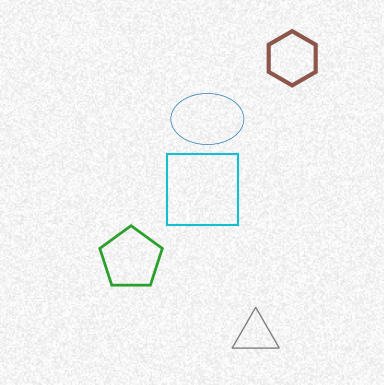[{"shape": "oval", "thickness": 0.5, "radius": 0.47, "center": [0.539, 0.691]}, {"shape": "pentagon", "thickness": 2, "radius": 0.43, "center": [0.34, 0.328]}, {"shape": "hexagon", "thickness": 3, "radius": 0.35, "center": [0.759, 0.849]}, {"shape": "triangle", "thickness": 1, "radius": 0.35, "center": [0.664, 0.131]}, {"shape": "square", "thickness": 1.5, "radius": 0.46, "center": [0.525, 0.509]}]